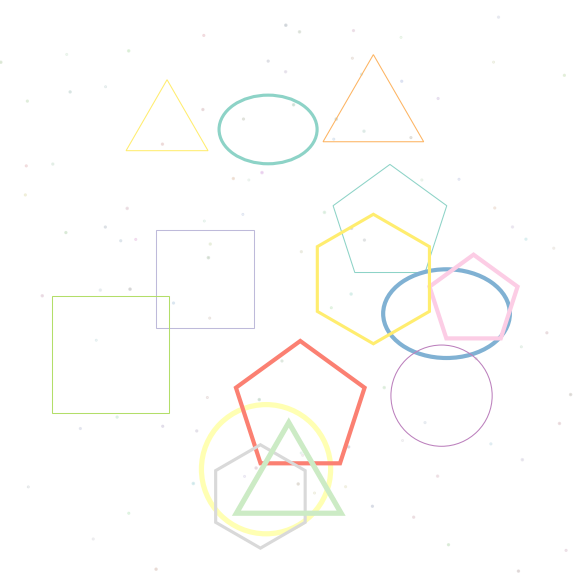[{"shape": "pentagon", "thickness": 0.5, "radius": 0.52, "center": [0.675, 0.611]}, {"shape": "oval", "thickness": 1.5, "radius": 0.42, "center": [0.464, 0.775]}, {"shape": "circle", "thickness": 2.5, "radius": 0.56, "center": [0.461, 0.187]}, {"shape": "square", "thickness": 0.5, "radius": 0.42, "center": [0.355, 0.515]}, {"shape": "pentagon", "thickness": 2, "radius": 0.59, "center": [0.52, 0.292]}, {"shape": "oval", "thickness": 2, "radius": 0.55, "center": [0.773, 0.456]}, {"shape": "triangle", "thickness": 0.5, "radius": 0.5, "center": [0.647, 0.804]}, {"shape": "square", "thickness": 0.5, "radius": 0.51, "center": [0.192, 0.385]}, {"shape": "pentagon", "thickness": 2, "radius": 0.4, "center": [0.82, 0.478]}, {"shape": "hexagon", "thickness": 1.5, "radius": 0.45, "center": [0.451, 0.139]}, {"shape": "circle", "thickness": 0.5, "radius": 0.44, "center": [0.765, 0.314]}, {"shape": "triangle", "thickness": 2.5, "radius": 0.52, "center": [0.5, 0.163]}, {"shape": "triangle", "thickness": 0.5, "radius": 0.41, "center": [0.289, 0.779]}, {"shape": "hexagon", "thickness": 1.5, "radius": 0.56, "center": [0.647, 0.516]}]